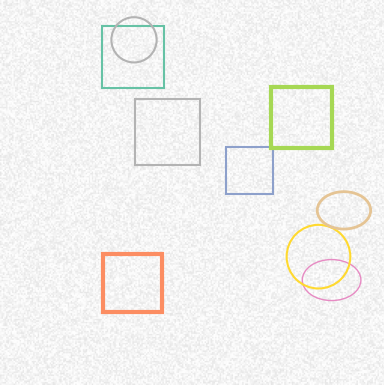[{"shape": "square", "thickness": 1.5, "radius": 0.4, "center": [0.345, 0.852]}, {"shape": "square", "thickness": 3, "radius": 0.38, "center": [0.344, 0.265]}, {"shape": "square", "thickness": 1.5, "radius": 0.31, "center": [0.647, 0.557]}, {"shape": "oval", "thickness": 1, "radius": 0.38, "center": [0.861, 0.273]}, {"shape": "square", "thickness": 3, "radius": 0.4, "center": [0.783, 0.695]}, {"shape": "circle", "thickness": 1.5, "radius": 0.41, "center": [0.827, 0.333]}, {"shape": "oval", "thickness": 2, "radius": 0.35, "center": [0.893, 0.454]}, {"shape": "square", "thickness": 1.5, "radius": 0.43, "center": [0.435, 0.657]}, {"shape": "circle", "thickness": 1.5, "radius": 0.29, "center": [0.348, 0.897]}]